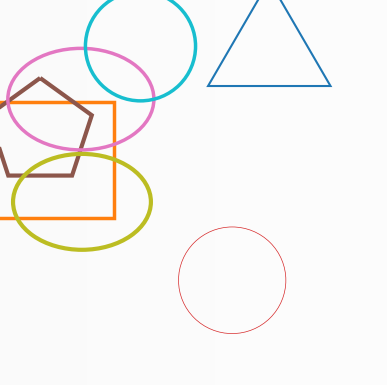[{"shape": "triangle", "thickness": 1.5, "radius": 0.91, "center": [0.695, 0.868]}, {"shape": "square", "thickness": 2.5, "radius": 0.75, "center": [0.144, 0.584]}, {"shape": "circle", "thickness": 0.5, "radius": 0.69, "center": [0.599, 0.272]}, {"shape": "pentagon", "thickness": 3, "radius": 0.7, "center": [0.104, 0.657]}, {"shape": "oval", "thickness": 2.5, "radius": 0.94, "center": [0.209, 0.742]}, {"shape": "oval", "thickness": 3, "radius": 0.89, "center": [0.212, 0.476]}, {"shape": "circle", "thickness": 2.5, "radius": 0.71, "center": [0.363, 0.88]}]